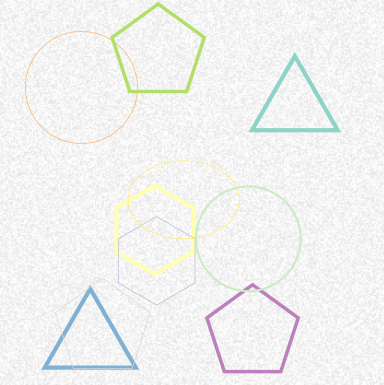[{"shape": "triangle", "thickness": 3, "radius": 0.64, "center": [0.766, 0.726]}, {"shape": "hexagon", "thickness": 3, "radius": 0.57, "center": [0.402, 0.402]}, {"shape": "hexagon", "thickness": 0.5, "radius": 0.57, "center": [0.407, 0.323]}, {"shape": "triangle", "thickness": 3, "radius": 0.68, "center": [0.234, 0.113]}, {"shape": "circle", "thickness": 0.5, "radius": 0.73, "center": [0.211, 0.773]}, {"shape": "pentagon", "thickness": 2.5, "radius": 0.63, "center": [0.411, 0.864]}, {"shape": "pentagon", "thickness": 0.5, "radius": 0.65, "center": [0.267, 0.148]}, {"shape": "pentagon", "thickness": 2.5, "radius": 0.62, "center": [0.656, 0.136]}, {"shape": "circle", "thickness": 1.5, "radius": 0.68, "center": [0.645, 0.38]}, {"shape": "oval", "thickness": 0.5, "radius": 0.72, "center": [0.477, 0.481]}]